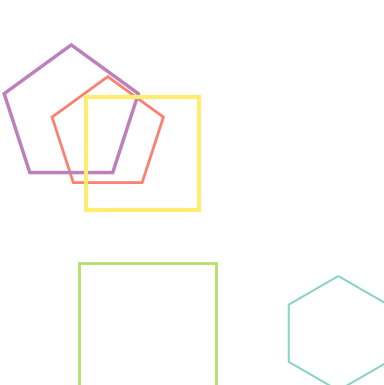[{"shape": "hexagon", "thickness": 1.5, "radius": 0.74, "center": [0.879, 0.134]}, {"shape": "pentagon", "thickness": 2, "radius": 0.76, "center": [0.28, 0.649]}, {"shape": "square", "thickness": 2, "radius": 0.89, "center": [0.382, 0.139]}, {"shape": "pentagon", "thickness": 2.5, "radius": 0.92, "center": [0.185, 0.7]}, {"shape": "square", "thickness": 3, "radius": 0.73, "center": [0.37, 0.602]}]